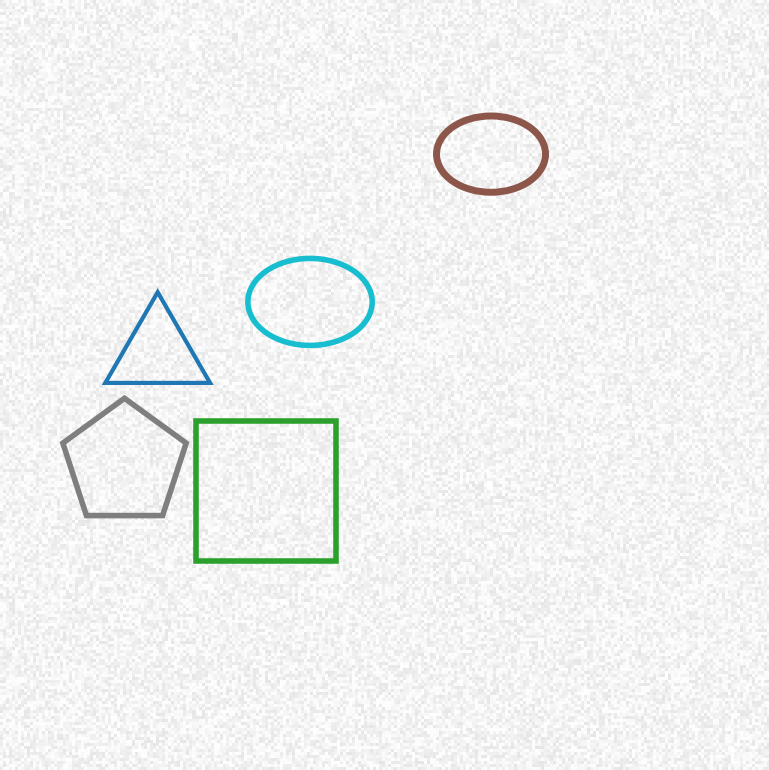[{"shape": "triangle", "thickness": 1.5, "radius": 0.39, "center": [0.205, 0.542]}, {"shape": "square", "thickness": 2, "radius": 0.45, "center": [0.346, 0.362]}, {"shape": "oval", "thickness": 2.5, "radius": 0.35, "center": [0.638, 0.8]}, {"shape": "pentagon", "thickness": 2, "radius": 0.42, "center": [0.162, 0.399]}, {"shape": "oval", "thickness": 2, "radius": 0.4, "center": [0.403, 0.608]}]